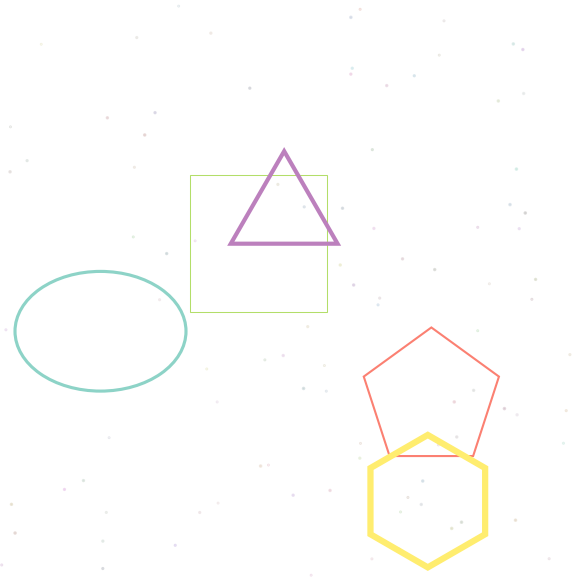[{"shape": "oval", "thickness": 1.5, "radius": 0.74, "center": [0.174, 0.426]}, {"shape": "pentagon", "thickness": 1, "radius": 0.62, "center": [0.747, 0.309]}, {"shape": "square", "thickness": 0.5, "radius": 0.59, "center": [0.447, 0.578]}, {"shape": "triangle", "thickness": 2, "radius": 0.53, "center": [0.492, 0.631]}, {"shape": "hexagon", "thickness": 3, "radius": 0.57, "center": [0.741, 0.131]}]